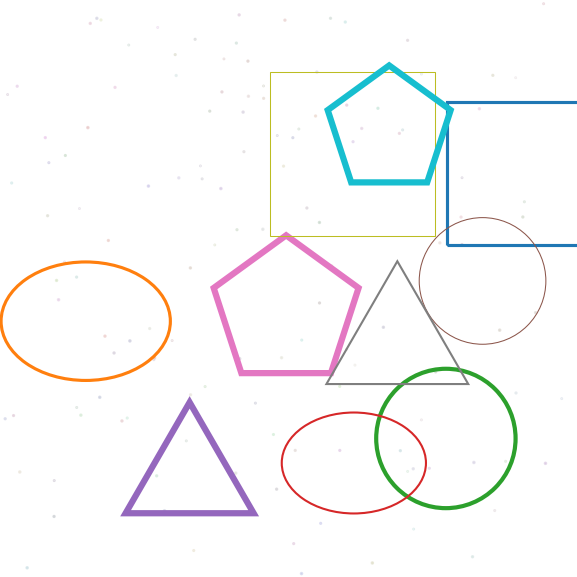[{"shape": "square", "thickness": 1.5, "radius": 0.62, "center": [0.897, 0.698]}, {"shape": "oval", "thickness": 1.5, "radius": 0.73, "center": [0.148, 0.443]}, {"shape": "circle", "thickness": 2, "radius": 0.6, "center": [0.772, 0.24]}, {"shape": "oval", "thickness": 1, "radius": 0.62, "center": [0.613, 0.197]}, {"shape": "triangle", "thickness": 3, "radius": 0.64, "center": [0.328, 0.174]}, {"shape": "circle", "thickness": 0.5, "radius": 0.55, "center": [0.836, 0.513]}, {"shape": "pentagon", "thickness": 3, "radius": 0.66, "center": [0.495, 0.46]}, {"shape": "triangle", "thickness": 1, "radius": 0.71, "center": [0.688, 0.405]}, {"shape": "square", "thickness": 0.5, "radius": 0.71, "center": [0.61, 0.733]}, {"shape": "pentagon", "thickness": 3, "radius": 0.56, "center": [0.674, 0.774]}]